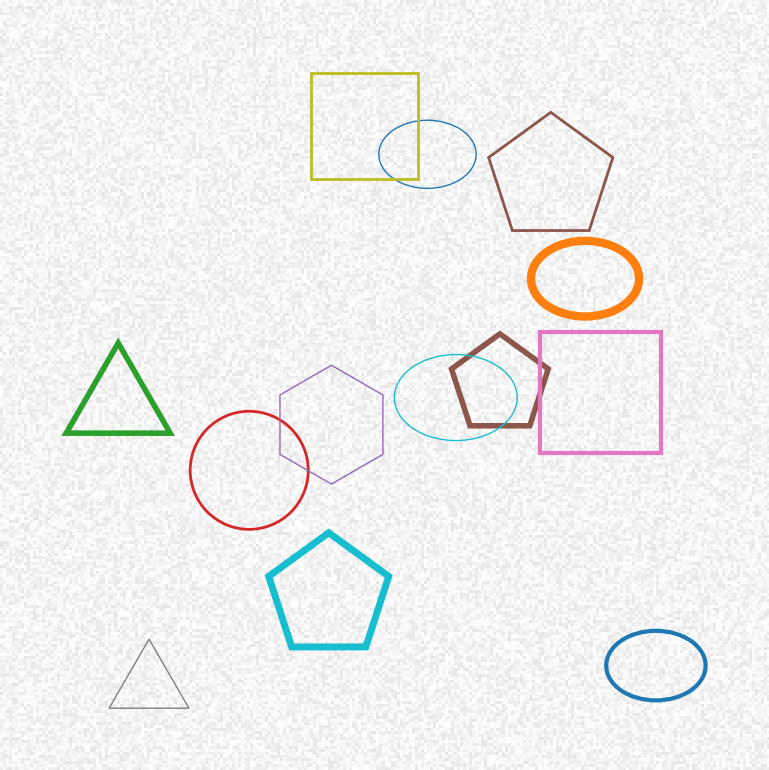[{"shape": "oval", "thickness": 1.5, "radius": 0.32, "center": [0.852, 0.136]}, {"shape": "oval", "thickness": 0.5, "radius": 0.32, "center": [0.555, 0.8]}, {"shape": "oval", "thickness": 3, "radius": 0.35, "center": [0.76, 0.638]}, {"shape": "triangle", "thickness": 2, "radius": 0.39, "center": [0.154, 0.476]}, {"shape": "circle", "thickness": 1, "radius": 0.38, "center": [0.324, 0.389]}, {"shape": "hexagon", "thickness": 0.5, "radius": 0.39, "center": [0.43, 0.449]}, {"shape": "pentagon", "thickness": 1, "radius": 0.42, "center": [0.715, 0.769]}, {"shape": "pentagon", "thickness": 2, "radius": 0.33, "center": [0.649, 0.5]}, {"shape": "square", "thickness": 1.5, "radius": 0.39, "center": [0.78, 0.49]}, {"shape": "triangle", "thickness": 0.5, "radius": 0.3, "center": [0.194, 0.11]}, {"shape": "square", "thickness": 1, "radius": 0.35, "center": [0.473, 0.837]}, {"shape": "oval", "thickness": 0.5, "radius": 0.4, "center": [0.592, 0.484]}, {"shape": "pentagon", "thickness": 2.5, "radius": 0.41, "center": [0.427, 0.226]}]